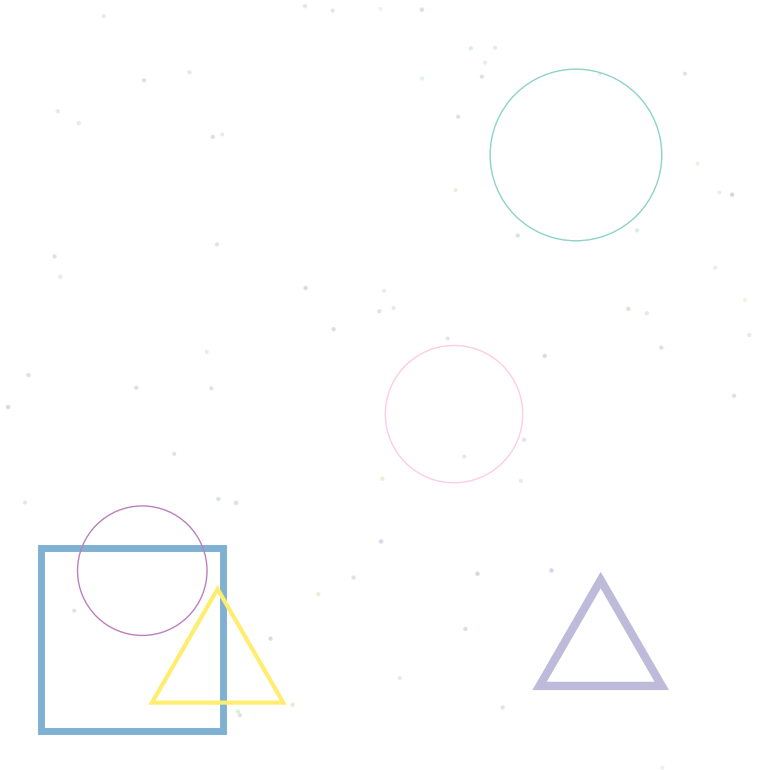[{"shape": "circle", "thickness": 0.5, "radius": 0.56, "center": [0.748, 0.799]}, {"shape": "triangle", "thickness": 3, "radius": 0.46, "center": [0.78, 0.155]}, {"shape": "square", "thickness": 2.5, "radius": 0.59, "center": [0.171, 0.169]}, {"shape": "circle", "thickness": 0.5, "radius": 0.45, "center": [0.59, 0.462]}, {"shape": "circle", "thickness": 0.5, "radius": 0.42, "center": [0.185, 0.259]}, {"shape": "triangle", "thickness": 1.5, "radius": 0.49, "center": [0.283, 0.137]}]